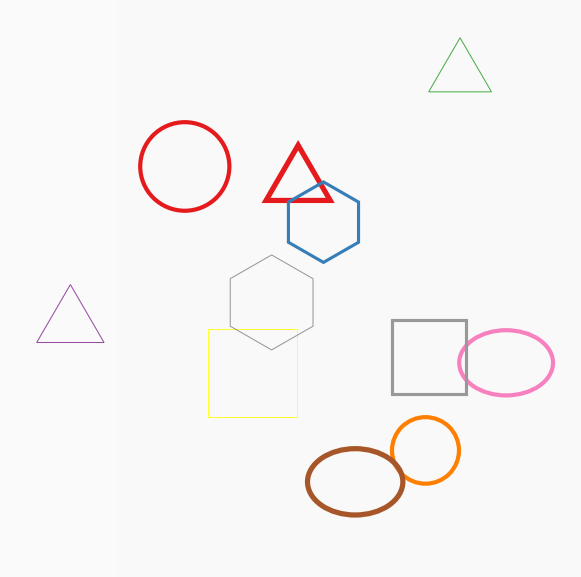[{"shape": "circle", "thickness": 2, "radius": 0.38, "center": [0.318, 0.711]}, {"shape": "triangle", "thickness": 2.5, "radius": 0.32, "center": [0.513, 0.684]}, {"shape": "hexagon", "thickness": 1.5, "radius": 0.35, "center": [0.557, 0.614]}, {"shape": "triangle", "thickness": 0.5, "radius": 0.31, "center": [0.792, 0.871]}, {"shape": "triangle", "thickness": 0.5, "radius": 0.33, "center": [0.121, 0.44]}, {"shape": "circle", "thickness": 2, "radius": 0.29, "center": [0.732, 0.219]}, {"shape": "square", "thickness": 0.5, "radius": 0.38, "center": [0.434, 0.353]}, {"shape": "oval", "thickness": 2.5, "radius": 0.41, "center": [0.611, 0.165]}, {"shape": "oval", "thickness": 2, "radius": 0.4, "center": [0.871, 0.371]}, {"shape": "hexagon", "thickness": 0.5, "radius": 0.41, "center": [0.467, 0.475]}, {"shape": "square", "thickness": 1.5, "radius": 0.32, "center": [0.738, 0.38]}]